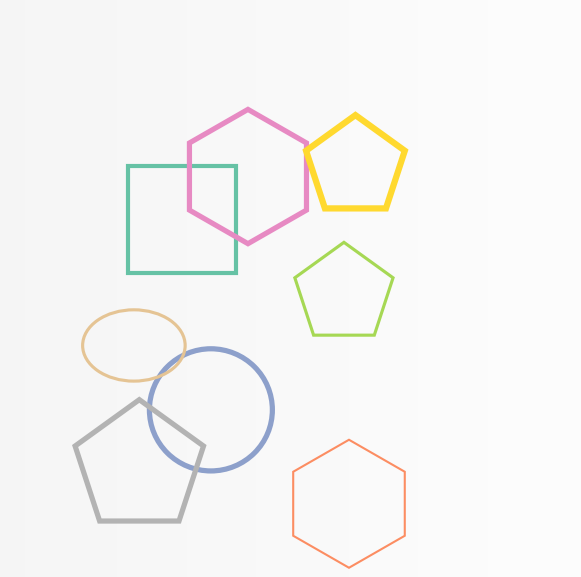[{"shape": "square", "thickness": 2, "radius": 0.46, "center": [0.314, 0.619]}, {"shape": "hexagon", "thickness": 1, "radius": 0.55, "center": [0.6, 0.127]}, {"shape": "circle", "thickness": 2.5, "radius": 0.53, "center": [0.363, 0.289]}, {"shape": "hexagon", "thickness": 2.5, "radius": 0.58, "center": [0.427, 0.693]}, {"shape": "pentagon", "thickness": 1.5, "radius": 0.44, "center": [0.592, 0.491]}, {"shape": "pentagon", "thickness": 3, "radius": 0.45, "center": [0.612, 0.711]}, {"shape": "oval", "thickness": 1.5, "radius": 0.44, "center": [0.23, 0.401]}, {"shape": "pentagon", "thickness": 2.5, "radius": 0.58, "center": [0.24, 0.191]}]